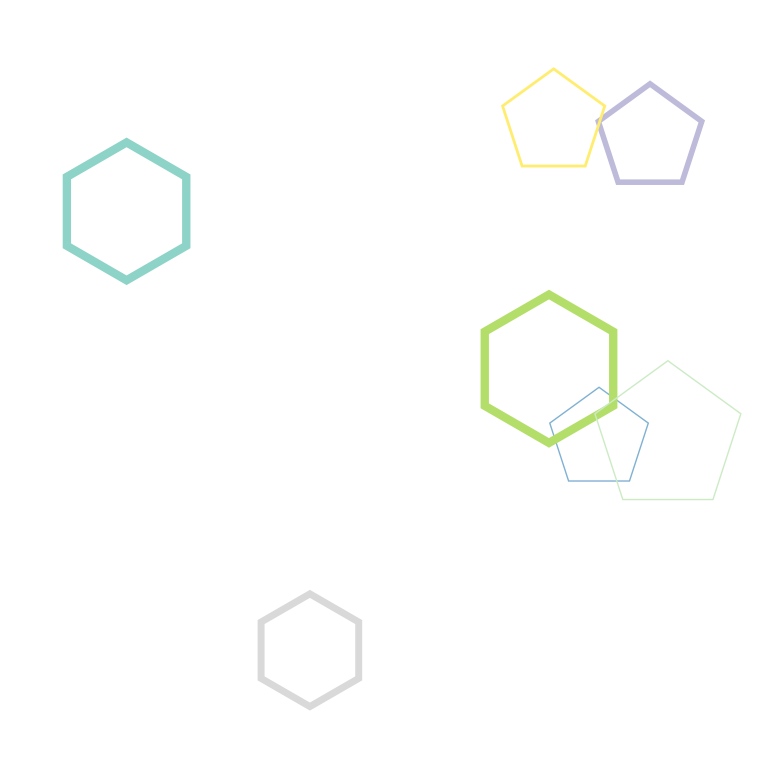[{"shape": "hexagon", "thickness": 3, "radius": 0.45, "center": [0.164, 0.726]}, {"shape": "pentagon", "thickness": 2, "radius": 0.35, "center": [0.844, 0.821]}, {"shape": "pentagon", "thickness": 0.5, "radius": 0.34, "center": [0.778, 0.43]}, {"shape": "hexagon", "thickness": 3, "radius": 0.48, "center": [0.713, 0.521]}, {"shape": "hexagon", "thickness": 2.5, "radius": 0.37, "center": [0.402, 0.156]}, {"shape": "pentagon", "thickness": 0.5, "radius": 0.5, "center": [0.867, 0.432]}, {"shape": "pentagon", "thickness": 1, "radius": 0.35, "center": [0.719, 0.841]}]